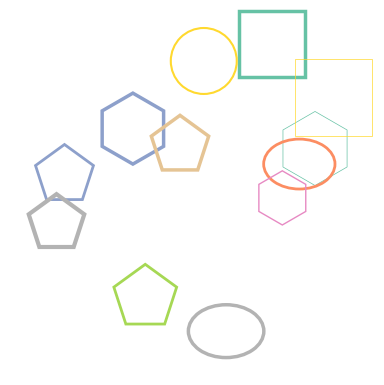[{"shape": "square", "thickness": 2.5, "radius": 0.43, "center": [0.708, 0.887]}, {"shape": "hexagon", "thickness": 0.5, "radius": 0.48, "center": [0.818, 0.614]}, {"shape": "oval", "thickness": 2, "radius": 0.46, "center": [0.777, 0.574]}, {"shape": "pentagon", "thickness": 2, "radius": 0.4, "center": [0.167, 0.546]}, {"shape": "hexagon", "thickness": 2.5, "radius": 0.46, "center": [0.345, 0.666]}, {"shape": "hexagon", "thickness": 1, "radius": 0.35, "center": [0.733, 0.486]}, {"shape": "pentagon", "thickness": 2, "radius": 0.43, "center": [0.377, 0.228]}, {"shape": "square", "thickness": 0.5, "radius": 0.5, "center": [0.866, 0.747]}, {"shape": "circle", "thickness": 1.5, "radius": 0.43, "center": [0.529, 0.842]}, {"shape": "pentagon", "thickness": 2.5, "radius": 0.39, "center": [0.468, 0.622]}, {"shape": "pentagon", "thickness": 3, "radius": 0.38, "center": [0.147, 0.42]}, {"shape": "oval", "thickness": 2.5, "radius": 0.49, "center": [0.587, 0.14]}]